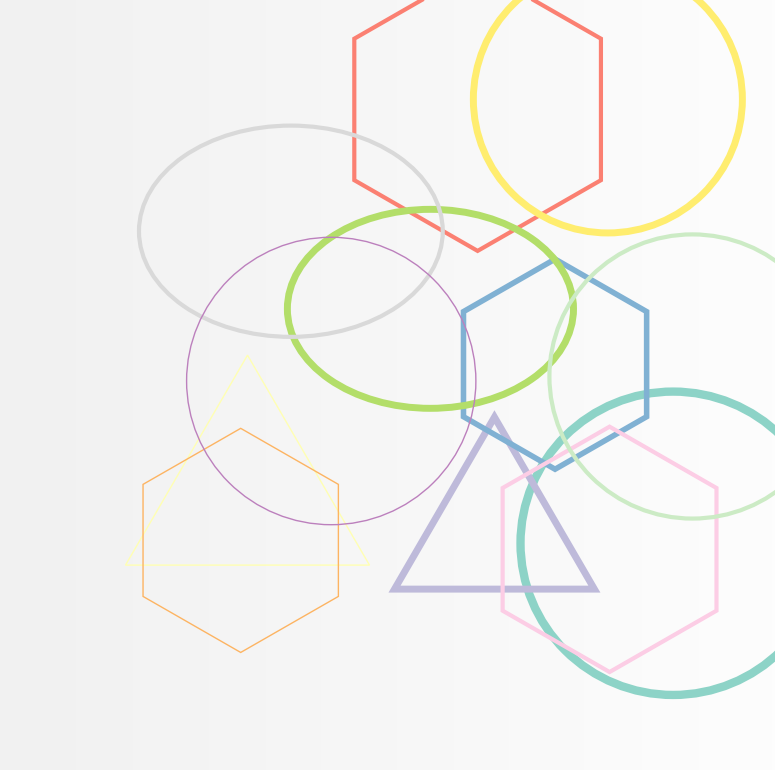[{"shape": "circle", "thickness": 3, "radius": 0.98, "center": [0.869, 0.294]}, {"shape": "triangle", "thickness": 0.5, "radius": 0.91, "center": [0.319, 0.357]}, {"shape": "triangle", "thickness": 2.5, "radius": 0.74, "center": [0.638, 0.309]}, {"shape": "hexagon", "thickness": 1.5, "radius": 0.92, "center": [0.616, 0.858]}, {"shape": "hexagon", "thickness": 2, "radius": 0.68, "center": [0.716, 0.527]}, {"shape": "hexagon", "thickness": 0.5, "radius": 0.73, "center": [0.311, 0.298]}, {"shape": "oval", "thickness": 2.5, "radius": 0.92, "center": [0.555, 0.599]}, {"shape": "hexagon", "thickness": 1.5, "radius": 0.8, "center": [0.787, 0.287]}, {"shape": "oval", "thickness": 1.5, "radius": 0.98, "center": [0.375, 0.7]}, {"shape": "circle", "thickness": 0.5, "radius": 0.93, "center": [0.427, 0.505]}, {"shape": "circle", "thickness": 1.5, "radius": 0.92, "center": [0.893, 0.511]}, {"shape": "circle", "thickness": 2.5, "radius": 0.87, "center": [0.784, 0.871]}]